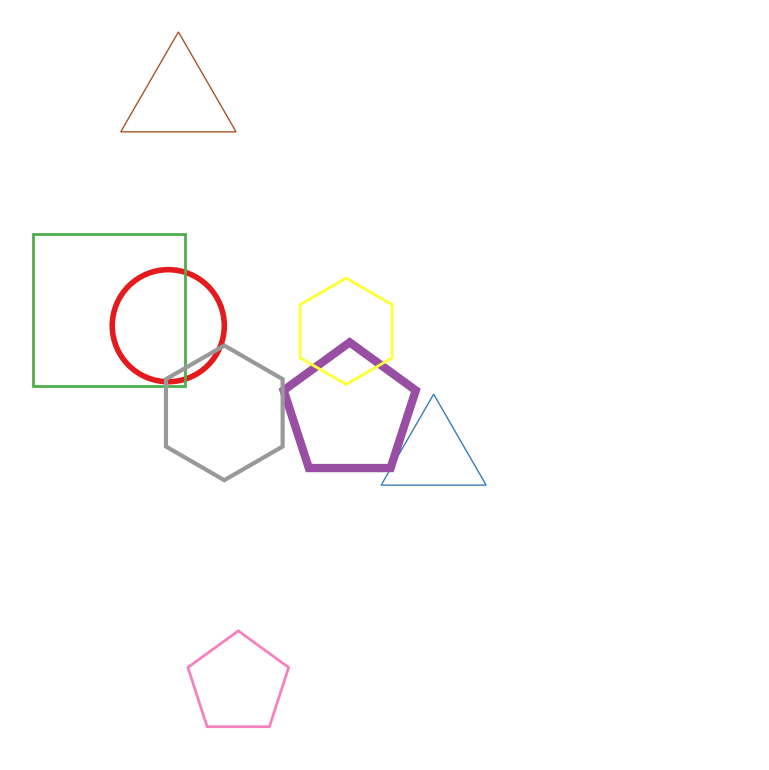[{"shape": "circle", "thickness": 2, "radius": 0.36, "center": [0.219, 0.577]}, {"shape": "triangle", "thickness": 0.5, "radius": 0.39, "center": [0.563, 0.409]}, {"shape": "square", "thickness": 1, "radius": 0.49, "center": [0.141, 0.597]}, {"shape": "pentagon", "thickness": 3, "radius": 0.45, "center": [0.454, 0.465]}, {"shape": "hexagon", "thickness": 1, "radius": 0.35, "center": [0.45, 0.57]}, {"shape": "triangle", "thickness": 0.5, "radius": 0.43, "center": [0.232, 0.872]}, {"shape": "pentagon", "thickness": 1, "radius": 0.34, "center": [0.309, 0.112]}, {"shape": "hexagon", "thickness": 1.5, "radius": 0.44, "center": [0.291, 0.464]}]